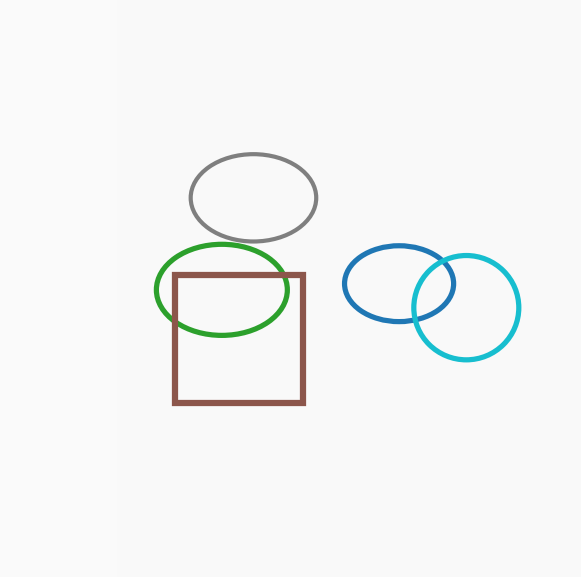[{"shape": "oval", "thickness": 2.5, "radius": 0.47, "center": [0.687, 0.508]}, {"shape": "oval", "thickness": 2.5, "radius": 0.56, "center": [0.382, 0.497]}, {"shape": "square", "thickness": 3, "radius": 0.55, "center": [0.411, 0.412]}, {"shape": "oval", "thickness": 2, "radius": 0.54, "center": [0.436, 0.657]}, {"shape": "circle", "thickness": 2.5, "radius": 0.45, "center": [0.802, 0.466]}]